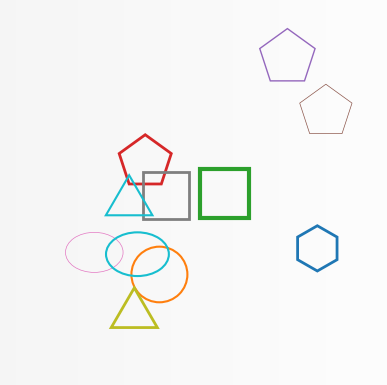[{"shape": "hexagon", "thickness": 2, "radius": 0.29, "center": [0.819, 0.355]}, {"shape": "circle", "thickness": 1.5, "radius": 0.36, "center": [0.411, 0.287]}, {"shape": "square", "thickness": 3, "radius": 0.32, "center": [0.579, 0.497]}, {"shape": "pentagon", "thickness": 2, "radius": 0.35, "center": [0.375, 0.579]}, {"shape": "pentagon", "thickness": 1, "radius": 0.38, "center": [0.742, 0.851]}, {"shape": "pentagon", "thickness": 0.5, "radius": 0.35, "center": [0.841, 0.71]}, {"shape": "oval", "thickness": 0.5, "radius": 0.37, "center": [0.243, 0.344]}, {"shape": "square", "thickness": 2, "radius": 0.3, "center": [0.429, 0.492]}, {"shape": "triangle", "thickness": 2, "radius": 0.34, "center": [0.347, 0.184]}, {"shape": "oval", "thickness": 1.5, "radius": 0.41, "center": [0.355, 0.34]}, {"shape": "triangle", "thickness": 1.5, "radius": 0.35, "center": [0.333, 0.476]}]